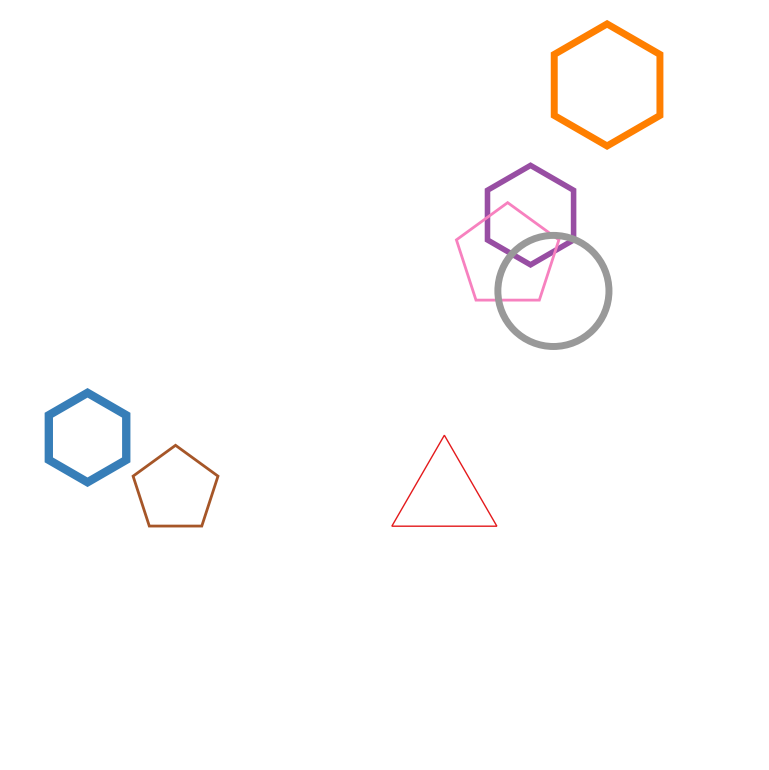[{"shape": "triangle", "thickness": 0.5, "radius": 0.39, "center": [0.577, 0.356]}, {"shape": "hexagon", "thickness": 3, "radius": 0.29, "center": [0.114, 0.432]}, {"shape": "hexagon", "thickness": 2, "radius": 0.32, "center": [0.689, 0.721]}, {"shape": "hexagon", "thickness": 2.5, "radius": 0.4, "center": [0.788, 0.89]}, {"shape": "pentagon", "thickness": 1, "radius": 0.29, "center": [0.228, 0.364]}, {"shape": "pentagon", "thickness": 1, "radius": 0.35, "center": [0.659, 0.667]}, {"shape": "circle", "thickness": 2.5, "radius": 0.36, "center": [0.719, 0.622]}]